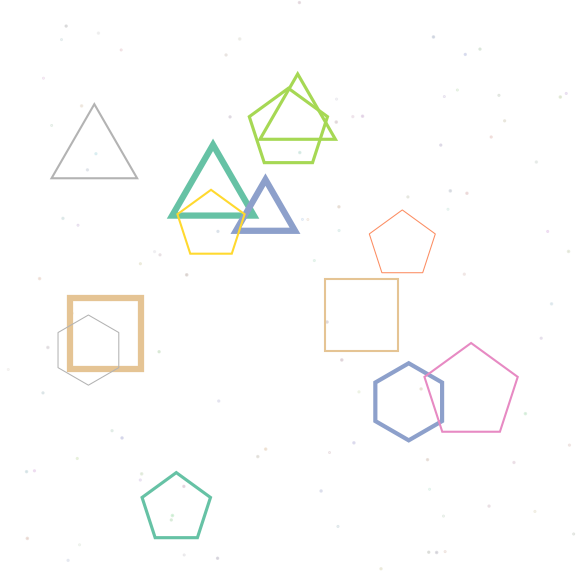[{"shape": "triangle", "thickness": 3, "radius": 0.41, "center": [0.369, 0.667]}, {"shape": "pentagon", "thickness": 1.5, "radius": 0.31, "center": [0.305, 0.118]}, {"shape": "pentagon", "thickness": 0.5, "radius": 0.3, "center": [0.697, 0.576]}, {"shape": "hexagon", "thickness": 2, "radius": 0.33, "center": [0.708, 0.303]}, {"shape": "triangle", "thickness": 3, "radius": 0.3, "center": [0.46, 0.629]}, {"shape": "pentagon", "thickness": 1, "radius": 0.42, "center": [0.816, 0.32]}, {"shape": "pentagon", "thickness": 1.5, "radius": 0.36, "center": [0.499, 0.775]}, {"shape": "triangle", "thickness": 1.5, "radius": 0.38, "center": [0.515, 0.796]}, {"shape": "pentagon", "thickness": 1, "radius": 0.31, "center": [0.365, 0.609]}, {"shape": "square", "thickness": 3, "radius": 0.31, "center": [0.182, 0.422]}, {"shape": "square", "thickness": 1, "radius": 0.31, "center": [0.625, 0.454]}, {"shape": "hexagon", "thickness": 0.5, "radius": 0.3, "center": [0.153, 0.393]}, {"shape": "triangle", "thickness": 1, "radius": 0.43, "center": [0.163, 0.733]}]